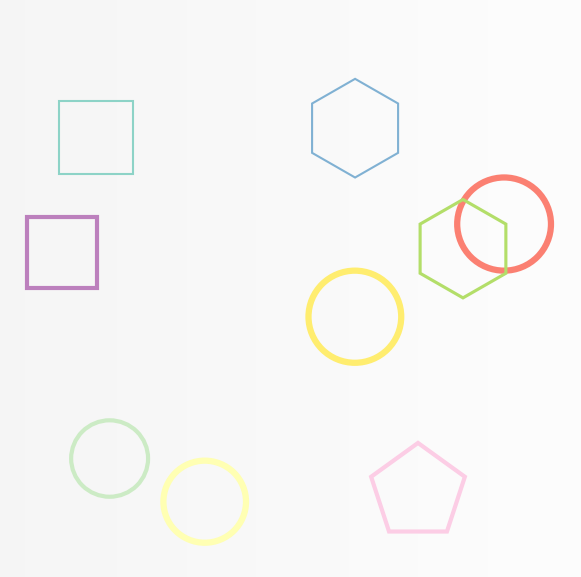[{"shape": "square", "thickness": 1, "radius": 0.32, "center": [0.165, 0.761]}, {"shape": "circle", "thickness": 3, "radius": 0.36, "center": [0.352, 0.13]}, {"shape": "circle", "thickness": 3, "radius": 0.4, "center": [0.867, 0.611]}, {"shape": "hexagon", "thickness": 1, "radius": 0.43, "center": [0.611, 0.777]}, {"shape": "hexagon", "thickness": 1.5, "radius": 0.43, "center": [0.797, 0.569]}, {"shape": "pentagon", "thickness": 2, "radius": 0.42, "center": [0.719, 0.147]}, {"shape": "square", "thickness": 2, "radius": 0.3, "center": [0.106, 0.562]}, {"shape": "circle", "thickness": 2, "radius": 0.33, "center": [0.189, 0.205]}, {"shape": "circle", "thickness": 3, "radius": 0.4, "center": [0.611, 0.451]}]